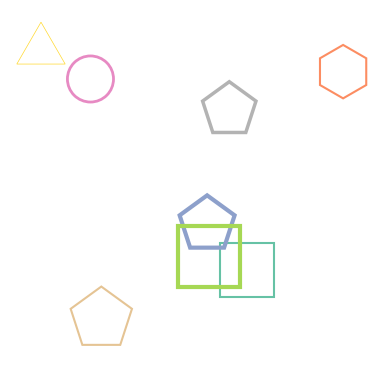[{"shape": "square", "thickness": 1.5, "radius": 0.35, "center": [0.642, 0.299]}, {"shape": "hexagon", "thickness": 1.5, "radius": 0.35, "center": [0.891, 0.814]}, {"shape": "pentagon", "thickness": 3, "radius": 0.38, "center": [0.538, 0.418]}, {"shape": "circle", "thickness": 2, "radius": 0.3, "center": [0.235, 0.795]}, {"shape": "square", "thickness": 3, "radius": 0.4, "center": [0.543, 0.333]}, {"shape": "triangle", "thickness": 0.5, "radius": 0.36, "center": [0.106, 0.87]}, {"shape": "pentagon", "thickness": 1.5, "radius": 0.42, "center": [0.263, 0.172]}, {"shape": "pentagon", "thickness": 2.5, "radius": 0.36, "center": [0.596, 0.715]}]